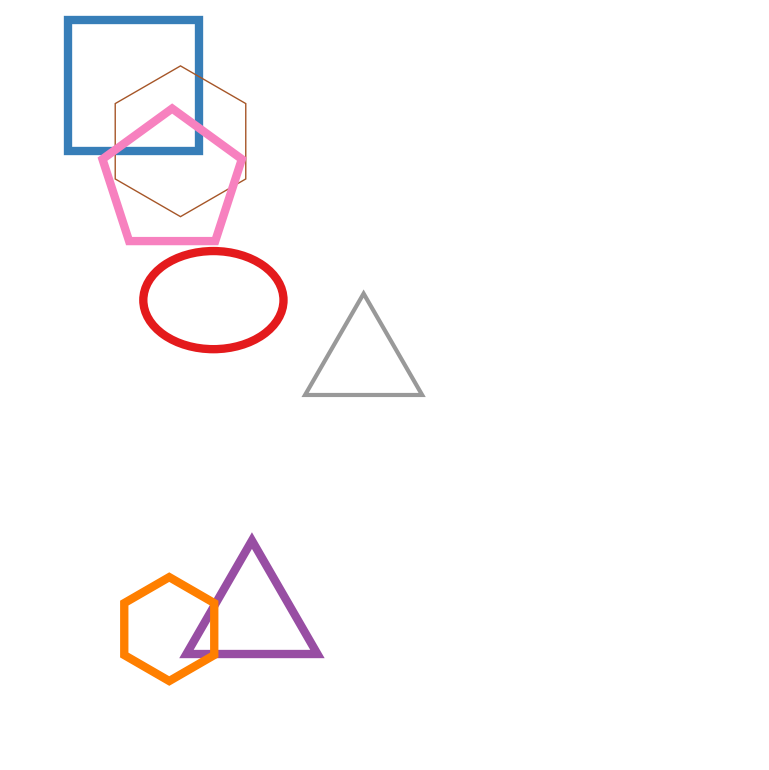[{"shape": "oval", "thickness": 3, "radius": 0.46, "center": [0.277, 0.61]}, {"shape": "square", "thickness": 3, "radius": 0.43, "center": [0.174, 0.889]}, {"shape": "triangle", "thickness": 3, "radius": 0.49, "center": [0.327, 0.2]}, {"shape": "hexagon", "thickness": 3, "radius": 0.34, "center": [0.22, 0.183]}, {"shape": "hexagon", "thickness": 0.5, "radius": 0.49, "center": [0.234, 0.817]}, {"shape": "pentagon", "thickness": 3, "radius": 0.48, "center": [0.224, 0.764]}, {"shape": "triangle", "thickness": 1.5, "radius": 0.44, "center": [0.472, 0.531]}]